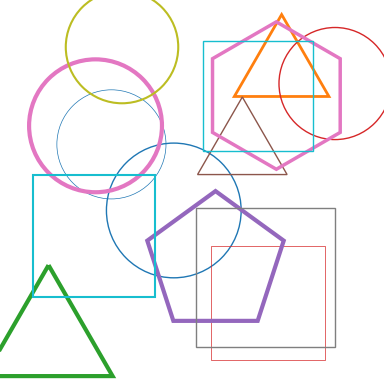[{"shape": "circle", "thickness": 1, "radius": 0.87, "center": [0.451, 0.453]}, {"shape": "circle", "thickness": 0.5, "radius": 0.71, "center": [0.289, 0.625]}, {"shape": "triangle", "thickness": 2, "radius": 0.71, "center": [0.732, 0.82]}, {"shape": "triangle", "thickness": 3, "radius": 0.96, "center": [0.126, 0.119]}, {"shape": "square", "thickness": 0.5, "radius": 0.74, "center": [0.696, 0.213]}, {"shape": "circle", "thickness": 1, "radius": 0.73, "center": [0.87, 0.783]}, {"shape": "pentagon", "thickness": 3, "radius": 0.93, "center": [0.56, 0.317]}, {"shape": "triangle", "thickness": 1, "radius": 0.67, "center": [0.629, 0.614]}, {"shape": "circle", "thickness": 3, "radius": 0.86, "center": [0.248, 0.673]}, {"shape": "hexagon", "thickness": 2.5, "radius": 0.96, "center": [0.718, 0.752]}, {"shape": "square", "thickness": 1, "radius": 0.9, "center": [0.69, 0.279]}, {"shape": "circle", "thickness": 1.5, "radius": 0.73, "center": [0.317, 0.878]}, {"shape": "square", "thickness": 1.5, "radius": 0.79, "center": [0.243, 0.387]}, {"shape": "square", "thickness": 1, "radius": 0.71, "center": [0.67, 0.751]}]